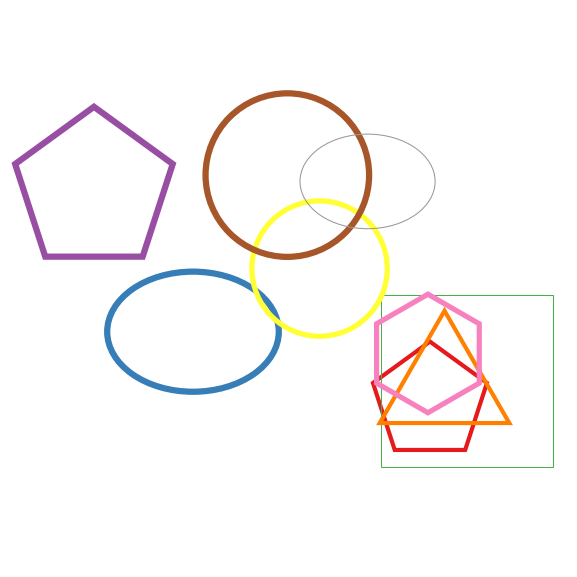[{"shape": "pentagon", "thickness": 2, "radius": 0.52, "center": [0.745, 0.304]}, {"shape": "oval", "thickness": 3, "radius": 0.74, "center": [0.334, 0.425]}, {"shape": "square", "thickness": 0.5, "radius": 0.75, "center": [0.809, 0.339]}, {"shape": "pentagon", "thickness": 3, "radius": 0.72, "center": [0.163, 0.671]}, {"shape": "triangle", "thickness": 2, "radius": 0.65, "center": [0.77, 0.331]}, {"shape": "circle", "thickness": 2.5, "radius": 0.59, "center": [0.553, 0.534]}, {"shape": "circle", "thickness": 3, "radius": 0.71, "center": [0.498, 0.696]}, {"shape": "hexagon", "thickness": 2.5, "radius": 0.51, "center": [0.741, 0.387]}, {"shape": "oval", "thickness": 0.5, "radius": 0.58, "center": [0.636, 0.685]}]